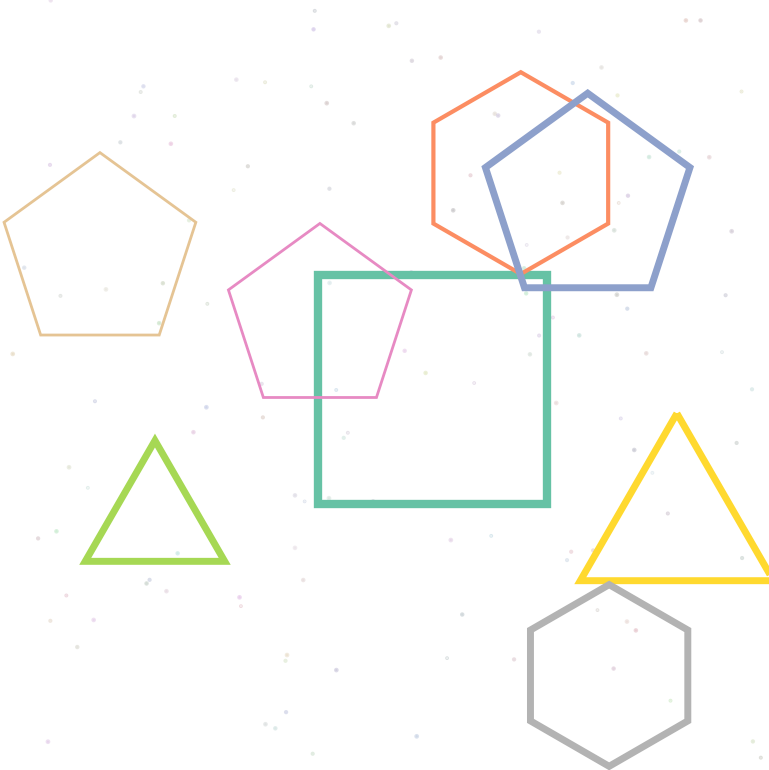[{"shape": "square", "thickness": 3, "radius": 0.74, "center": [0.562, 0.494]}, {"shape": "hexagon", "thickness": 1.5, "radius": 0.66, "center": [0.676, 0.775]}, {"shape": "pentagon", "thickness": 2.5, "radius": 0.7, "center": [0.763, 0.739]}, {"shape": "pentagon", "thickness": 1, "radius": 0.62, "center": [0.415, 0.585]}, {"shape": "triangle", "thickness": 2.5, "radius": 0.52, "center": [0.201, 0.323]}, {"shape": "triangle", "thickness": 2.5, "radius": 0.72, "center": [0.879, 0.318]}, {"shape": "pentagon", "thickness": 1, "radius": 0.65, "center": [0.13, 0.671]}, {"shape": "hexagon", "thickness": 2.5, "radius": 0.59, "center": [0.791, 0.123]}]